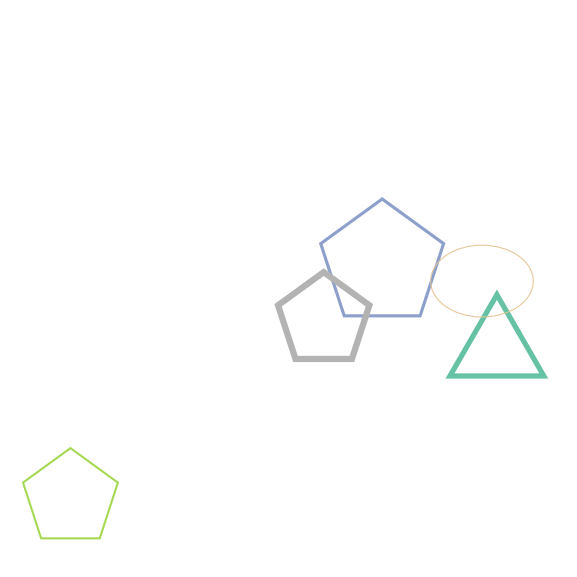[{"shape": "triangle", "thickness": 2.5, "radius": 0.47, "center": [0.86, 0.395]}, {"shape": "pentagon", "thickness": 1.5, "radius": 0.56, "center": [0.662, 0.543]}, {"shape": "pentagon", "thickness": 1, "radius": 0.43, "center": [0.122, 0.137]}, {"shape": "oval", "thickness": 0.5, "radius": 0.44, "center": [0.835, 0.512]}, {"shape": "pentagon", "thickness": 3, "radius": 0.42, "center": [0.561, 0.445]}]